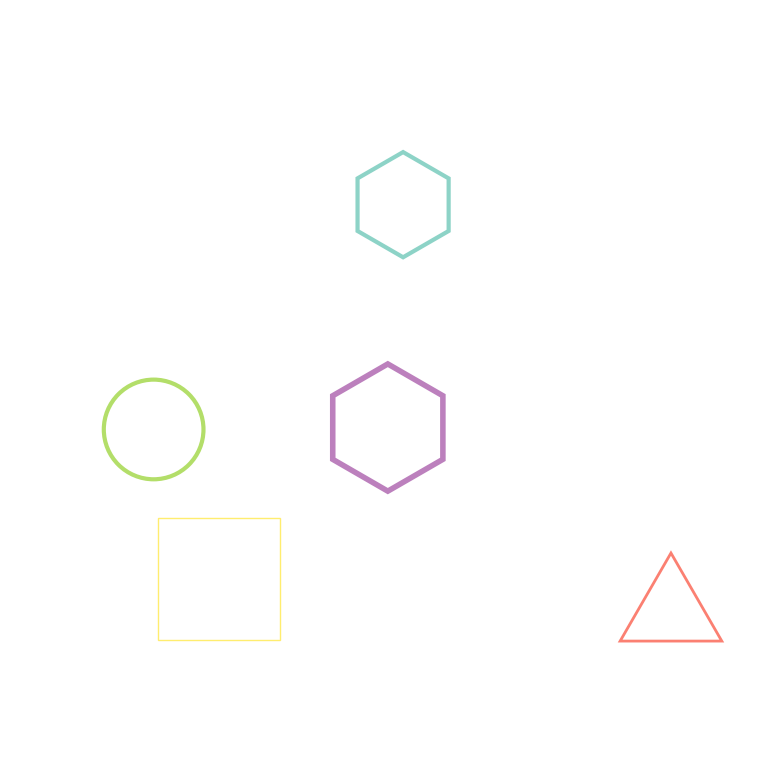[{"shape": "hexagon", "thickness": 1.5, "radius": 0.34, "center": [0.523, 0.734]}, {"shape": "triangle", "thickness": 1, "radius": 0.38, "center": [0.871, 0.206]}, {"shape": "circle", "thickness": 1.5, "radius": 0.32, "center": [0.2, 0.442]}, {"shape": "hexagon", "thickness": 2, "radius": 0.41, "center": [0.504, 0.445]}, {"shape": "square", "thickness": 0.5, "radius": 0.4, "center": [0.285, 0.248]}]